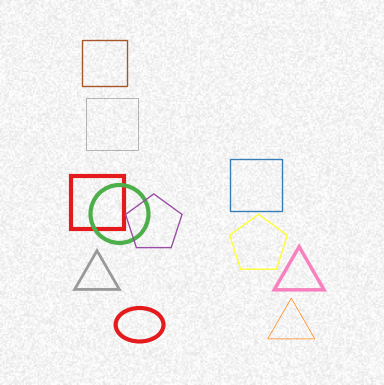[{"shape": "oval", "thickness": 3, "radius": 0.31, "center": [0.362, 0.157]}, {"shape": "square", "thickness": 3, "radius": 0.35, "center": [0.253, 0.473]}, {"shape": "square", "thickness": 1, "radius": 0.34, "center": [0.665, 0.519]}, {"shape": "circle", "thickness": 3, "radius": 0.38, "center": [0.31, 0.444]}, {"shape": "pentagon", "thickness": 1, "radius": 0.39, "center": [0.399, 0.419]}, {"shape": "triangle", "thickness": 0.5, "radius": 0.35, "center": [0.757, 0.155]}, {"shape": "pentagon", "thickness": 1, "radius": 0.39, "center": [0.671, 0.364]}, {"shape": "square", "thickness": 1, "radius": 0.29, "center": [0.271, 0.837]}, {"shape": "triangle", "thickness": 2.5, "radius": 0.37, "center": [0.777, 0.285]}, {"shape": "square", "thickness": 0.5, "radius": 0.34, "center": [0.291, 0.678]}, {"shape": "triangle", "thickness": 2, "radius": 0.34, "center": [0.252, 0.282]}]